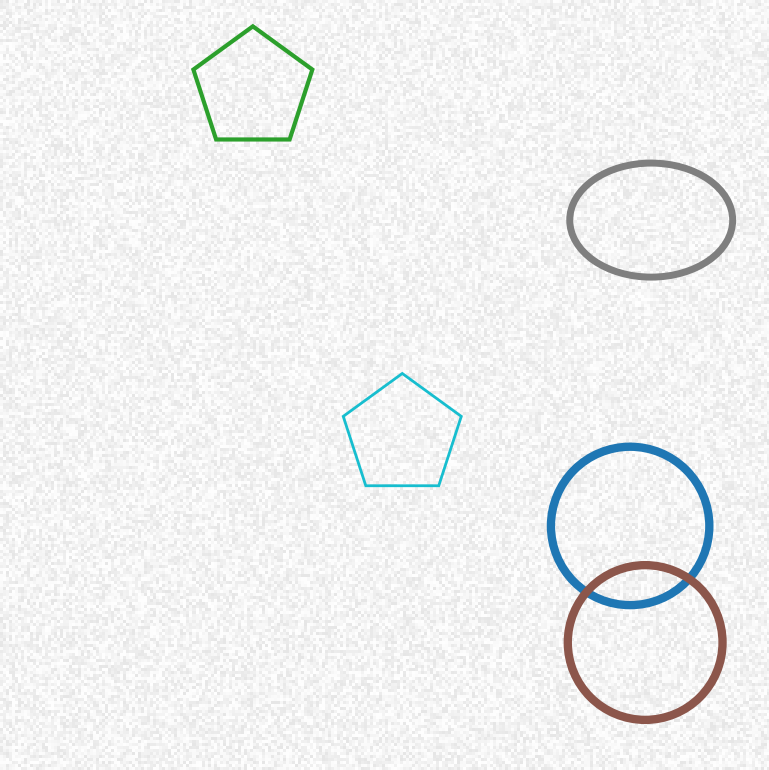[{"shape": "circle", "thickness": 3, "radius": 0.51, "center": [0.818, 0.317]}, {"shape": "pentagon", "thickness": 1.5, "radius": 0.41, "center": [0.328, 0.885]}, {"shape": "circle", "thickness": 3, "radius": 0.5, "center": [0.838, 0.166]}, {"shape": "oval", "thickness": 2.5, "radius": 0.53, "center": [0.846, 0.714]}, {"shape": "pentagon", "thickness": 1, "radius": 0.4, "center": [0.522, 0.434]}]